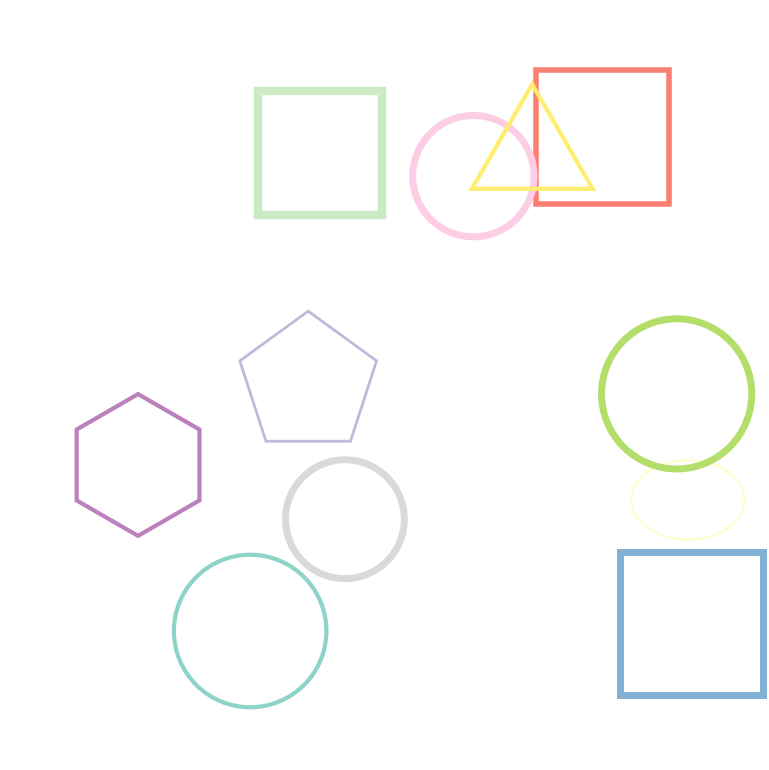[{"shape": "circle", "thickness": 1.5, "radius": 0.5, "center": [0.325, 0.181]}, {"shape": "oval", "thickness": 0.5, "radius": 0.37, "center": [0.893, 0.351]}, {"shape": "pentagon", "thickness": 1, "radius": 0.47, "center": [0.4, 0.503]}, {"shape": "square", "thickness": 2, "radius": 0.43, "center": [0.783, 0.822]}, {"shape": "square", "thickness": 2.5, "radius": 0.46, "center": [0.898, 0.191]}, {"shape": "circle", "thickness": 2.5, "radius": 0.49, "center": [0.879, 0.488]}, {"shape": "circle", "thickness": 2.5, "radius": 0.39, "center": [0.615, 0.771]}, {"shape": "circle", "thickness": 2.5, "radius": 0.39, "center": [0.448, 0.326]}, {"shape": "hexagon", "thickness": 1.5, "radius": 0.46, "center": [0.179, 0.396]}, {"shape": "square", "thickness": 3, "radius": 0.4, "center": [0.416, 0.801]}, {"shape": "triangle", "thickness": 1.5, "radius": 0.45, "center": [0.691, 0.8]}]